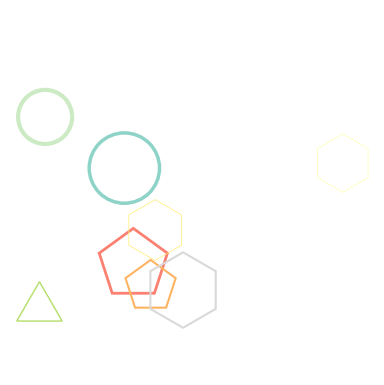[{"shape": "circle", "thickness": 2.5, "radius": 0.46, "center": [0.323, 0.563]}, {"shape": "hexagon", "thickness": 0.5, "radius": 0.38, "center": [0.89, 0.576]}, {"shape": "pentagon", "thickness": 2, "radius": 0.47, "center": [0.346, 0.314]}, {"shape": "pentagon", "thickness": 1.5, "radius": 0.34, "center": [0.391, 0.256]}, {"shape": "triangle", "thickness": 1, "radius": 0.34, "center": [0.102, 0.2]}, {"shape": "hexagon", "thickness": 1.5, "radius": 0.49, "center": [0.475, 0.247]}, {"shape": "circle", "thickness": 3, "radius": 0.35, "center": [0.117, 0.696]}, {"shape": "hexagon", "thickness": 0.5, "radius": 0.39, "center": [0.403, 0.403]}]